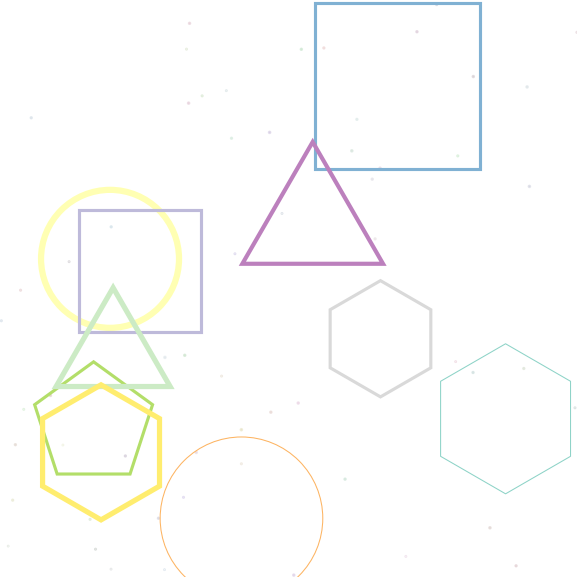[{"shape": "hexagon", "thickness": 0.5, "radius": 0.65, "center": [0.875, 0.274]}, {"shape": "circle", "thickness": 3, "radius": 0.6, "center": [0.191, 0.551]}, {"shape": "square", "thickness": 1.5, "radius": 0.53, "center": [0.242, 0.53]}, {"shape": "square", "thickness": 1.5, "radius": 0.72, "center": [0.688, 0.85]}, {"shape": "circle", "thickness": 0.5, "radius": 0.7, "center": [0.418, 0.102]}, {"shape": "pentagon", "thickness": 1.5, "radius": 0.54, "center": [0.162, 0.265]}, {"shape": "hexagon", "thickness": 1.5, "radius": 0.5, "center": [0.659, 0.413]}, {"shape": "triangle", "thickness": 2, "radius": 0.7, "center": [0.541, 0.613]}, {"shape": "triangle", "thickness": 2.5, "radius": 0.57, "center": [0.196, 0.387]}, {"shape": "hexagon", "thickness": 2.5, "radius": 0.58, "center": [0.175, 0.216]}]